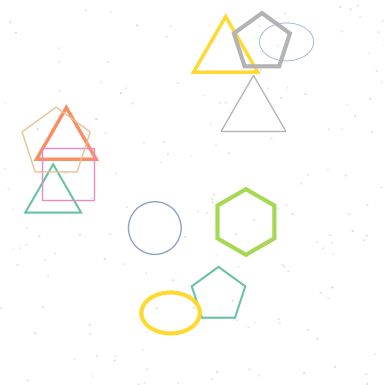[{"shape": "triangle", "thickness": 1.5, "radius": 0.42, "center": [0.138, 0.49]}, {"shape": "pentagon", "thickness": 1.5, "radius": 0.37, "center": [0.568, 0.234]}, {"shape": "triangle", "thickness": 2.5, "radius": 0.45, "center": [0.172, 0.631]}, {"shape": "circle", "thickness": 1, "radius": 0.34, "center": [0.402, 0.408]}, {"shape": "oval", "thickness": 0.5, "radius": 0.35, "center": [0.744, 0.891]}, {"shape": "square", "thickness": 1, "radius": 0.34, "center": [0.178, 0.548]}, {"shape": "hexagon", "thickness": 3, "radius": 0.43, "center": [0.639, 0.423]}, {"shape": "oval", "thickness": 3, "radius": 0.38, "center": [0.443, 0.187]}, {"shape": "triangle", "thickness": 2.5, "radius": 0.48, "center": [0.586, 0.861]}, {"shape": "pentagon", "thickness": 1, "radius": 0.46, "center": [0.146, 0.629]}, {"shape": "triangle", "thickness": 1, "radius": 0.49, "center": [0.658, 0.707]}, {"shape": "pentagon", "thickness": 3, "radius": 0.38, "center": [0.68, 0.89]}]